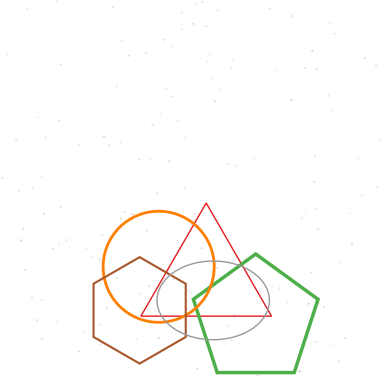[{"shape": "triangle", "thickness": 1, "radius": 0.98, "center": [0.536, 0.277]}, {"shape": "pentagon", "thickness": 2.5, "radius": 0.85, "center": [0.664, 0.17]}, {"shape": "circle", "thickness": 2, "radius": 0.72, "center": [0.412, 0.307]}, {"shape": "hexagon", "thickness": 1.5, "radius": 0.69, "center": [0.363, 0.194]}, {"shape": "oval", "thickness": 1, "radius": 0.73, "center": [0.554, 0.22]}]